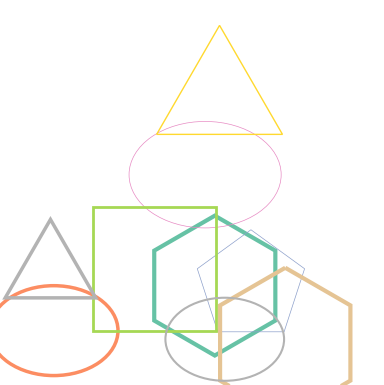[{"shape": "hexagon", "thickness": 3, "radius": 0.91, "center": [0.558, 0.258]}, {"shape": "oval", "thickness": 2.5, "radius": 0.83, "center": [0.14, 0.141]}, {"shape": "pentagon", "thickness": 0.5, "radius": 0.73, "center": [0.652, 0.257]}, {"shape": "oval", "thickness": 0.5, "radius": 0.99, "center": [0.533, 0.546]}, {"shape": "square", "thickness": 2, "radius": 0.8, "center": [0.401, 0.302]}, {"shape": "triangle", "thickness": 1, "radius": 0.94, "center": [0.57, 0.745]}, {"shape": "hexagon", "thickness": 3, "radius": 0.98, "center": [0.741, 0.109]}, {"shape": "oval", "thickness": 1.5, "radius": 0.77, "center": [0.584, 0.119]}, {"shape": "triangle", "thickness": 2.5, "radius": 0.68, "center": [0.131, 0.294]}]